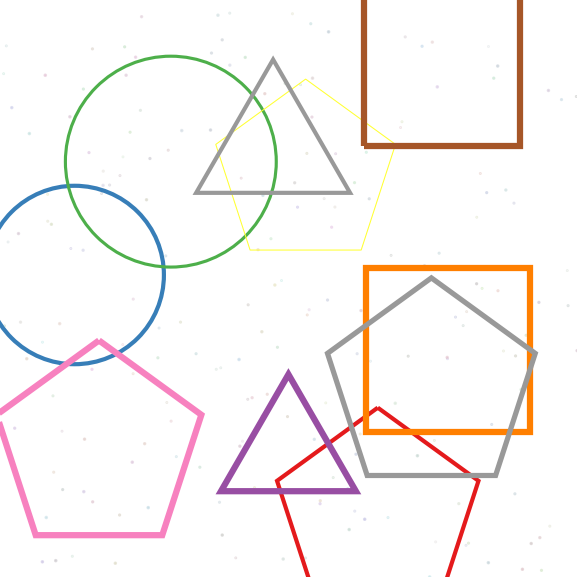[{"shape": "pentagon", "thickness": 2, "radius": 0.92, "center": [0.654, 0.11]}, {"shape": "circle", "thickness": 2, "radius": 0.77, "center": [0.129, 0.523]}, {"shape": "circle", "thickness": 1.5, "radius": 0.91, "center": [0.296, 0.719]}, {"shape": "triangle", "thickness": 3, "radius": 0.67, "center": [0.499, 0.216]}, {"shape": "square", "thickness": 3, "radius": 0.71, "center": [0.776, 0.393]}, {"shape": "pentagon", "thickness": 0.5, "radius": 0.82, "center": [0.529, 0.699]}, {"shape": "square", "thickness": 3, "radius": 0.68, "center": [0.765, 0.883]}, {"shape": "pentagon", "thickness": 3, "radius": 0.93, "center": [0.171, 0.223]}, {"shape": "triangle", "thickness": 2, "radius": 0.77, "center": [0.473, 0.742]}, {"shape": "pentagon", "thickness": 2.5, "radius": 0.95, "center": [0.747, 0.329]}]